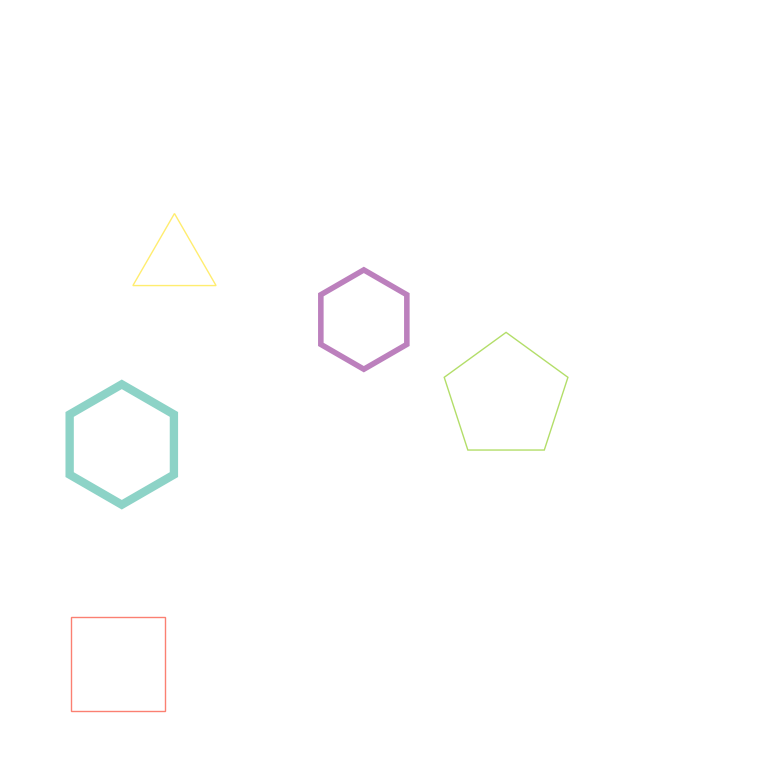[{"shape": "hexagon", "thickness": 3, "radius": 0.39, "center": [0.158, 0.423]}, {"shape": "square", "thickness": 0.5, "radius": 0.3, "center": [0.154, 0.138]}, {"shape": "pentagon", "thickness": 0.5, "radius": 0.42, "center": [0.657, 0.484]}, {"shape": "hexagon", "thickness": 2, "radius": 0.32, "center": [0.473, 0.585]}, {"shape": "triangle", "thickness": 0.5, "radius": 0.31, "center": [0.227, 0.66]}]